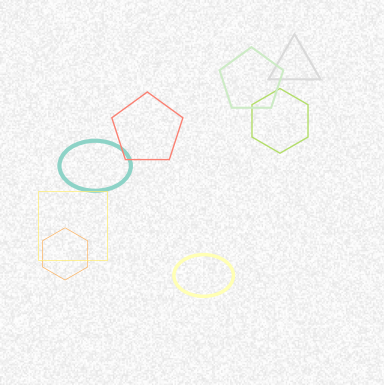[{"shape": "oval", "thickness": 3, "radius": 0.46, "center": [0.247, 0.569]}, {"shape": "oval", "thickness": 2.5, "radius": 0.39, "center": [0.529, 0.285]}, {"shape": "pentagon", "thickness": 1, "radius": 0.49, "center": [0.383, 0.664]}, {"shape": "hexagon", "thickness": 0.5, "radius": 0.34, "center": [0.169, 0.341]}, {"shape": "hexagon", "thickness": 1, "radius": 0.42, "center": [0.727, 0.686]}, {"shape": "triangle", "thickness": 1.5, "radius": 0.39, "center": [0.765, 0.833]}, {"shape": "pentagon", "thickness": 1.5, "radius": 0.44, "center": [0.653, 0.791]}, {"shape": "square", "thickness": 0.5, "radius": 0.45, "center": [0.188, 0.415]}]